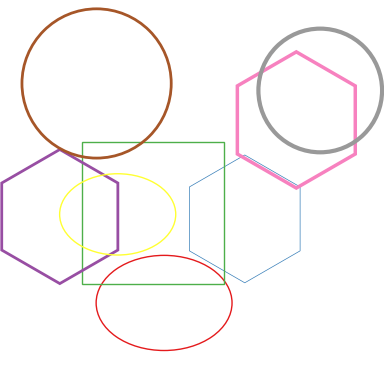[{"shape": "oval", "thickness": 1, "radius": 0.88, "center": [0.426, 0.213]}, {"shape": "hexagon", "thickness": 0.5, "radius": 0.83, "center": [0.636, 0.431]}, {"shape": "square", "thickness": 1, "radius": 0.92, "center": [0.397, 0.446]}, {"shape": "hexagon", "thickness": 2, "radius": 0.87, "center": [0.155, 0.438]}, {"shape": "oval", "thickness": 1, "radius": 0.75, "center": [0.306, 0.443]}, {"shape": "circle", "thickness": 2, "radius": 0.97, "center": [0.251, 0.783]}, {"shape": "hexagon", "thickness": 2.5, "radius": 0.88, "center": [0.77, 0.688]}, {"shape": "circle", "thickness": 3, "radius": 0.8, "center": [0.832, 0.765]}]